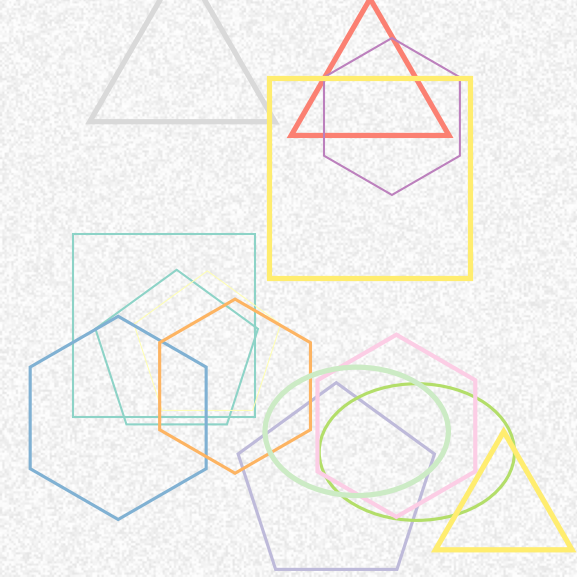[{"shape": "square", "thickness": 1, "radius": 0.79, "center": [0.284, 0.436]}, {"shape": "pentagon", "thickness": 1, "radius": 0.74, "center": [0.306, 0.384]}, {"shape": "pentagon", "thickness": 0.5, "radius": 0.67, "center": [0.359, 0.396]}, {"shape": "pentagon", "thickness": 1.5, "radius": 0.89, "center": [0.582, 0.158]}, {"shape": "triangle", "thickness": 2.5, "radius": 0.79, "center": [0.641, 0.844]}, {"shape": "hexagon", "thickness": 1.5, "radius": 0.88, "center": [0.205, 0.276]}, {"shape": "hexagon", "thickness": 1.5, "radius": 0.75, "center": [0.407, 0.33]}, {"shape": "oval", "thickness": 1.5, "radius": 0.85, "center": [0.722, 0.216]}, {"shape": "hexagon", "thickness": 2, "radius": 0.79, "center": [0.686, 0.262]}, {"shape": "triangle", "thickness": 2.5, "radius": 0.93, "center": [0.316, 0.881]}, {"shape": "hexagon", "thickness": 1, "radius": 0.68, "center": [0.679, 0.797]}, {"shape": "oval", "thickness": 2.5, "radius": 0.79, "center": [0.618, 0.252]}, {"shape": "triangle", "thickness": 2.5, "radius": 0.68, "center": [0.872, 0.115]}, {"shape": "square", "thickness": 2.5, "radius": 0.87, "center": [0.64, 0.691]}]